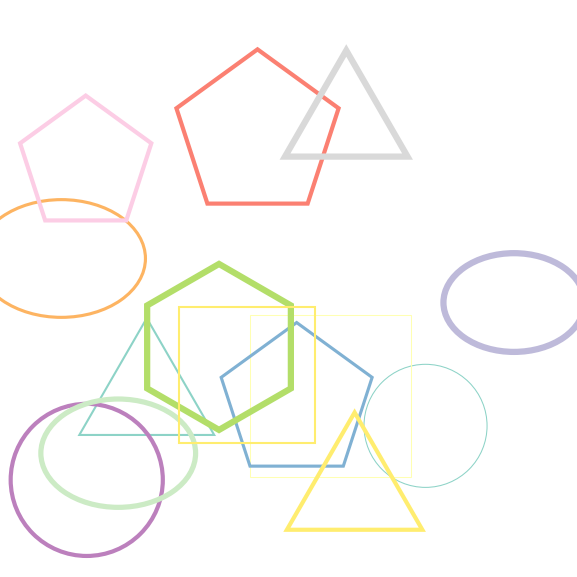[{"shape": "circle", "thickness": 0.5, "radius": 0.53, "center": [0.737, 0.262]}, {"shape": "triangle", "thickness": 1, "radius": 0.67, "center": [0.254, 0.313]}, {"shape": "square", "thickness": 0.5, "radius": 0.7, "center": [0.572, 0.313]}, {"shape": "oval", "thickness": 3, "radius": 0.61, "center": [0.89, 0.475]}, {"shape": "pentagon", "thickness": 2, "radius": 0.74, "center": [0.446, 0.766]}, {"shape": "pentagon", "thickness": 1.5, "radius": 0.69, "center": [0.514, 0.303]}, {"shape": "oval", "thickness": 1.5, "radius": 0.73, "center": [0.106, 0.552]}, {"shape": "hexagon", "thickness": 3, "radius": 0.72, "center": [0.379, 0.398]}, {"shape": "pentagon", "thickness": 2, "radius": 0.6, "center": [0.148, 0.714]}, {"shape": "triangle", "thickness": 3, "radius": 0.61, "center": [0.6, 0.789]}, {"shape": "circle", "thickness": 2, "radius": 0.66, "center": [0.15, 0.168]}, {"shape": "oval", "thickness": 2.5, "radius": 0.67, "center": [0.205, 0.214]}, {"shape": "square", "thickness": 1, "radius": 0.59, "center": [0.428, 0.35]}, {"shape": "triangle", "thickness": 2, "radius": 0.68, "center": [0.614, 0.15]}]